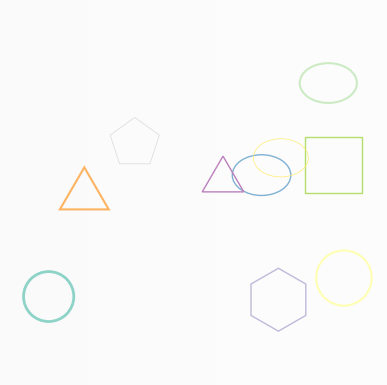[{"shape": "circle", "thickness": 2, "radius": 0.32, "center": [0.126, 0.23]}, {"shape": "circle", "thickness": 1.5, "radius": 0.36, "center": [0.888, 0.278]}, {"shape": "hexagon", "thickness": 1, "radius": 0.41, "center": [0.718, 0.221]}, {"shape": "oval", "thickness": 1, "radius": 0.38, "center": [0.675, 0.545]}, {"shape": "triangle", "thickness": 1.5, "radius": 0.36, "center": [0.218, 0.492]}, {"shape": "square", "thickness": 1, "radius": 0.37, "center": [0.861, 0.571]}, {"shape": "pentagon", "thickness": 0.5, "radius": 0.33, "center": [0.348, 0.628]}, {"shape": "triangle", "thickness": 1, "radius": 0.31, "center": [0.575, 0.533]}, {"shape": "oval", "thickness": 1.5, "radius": 0.37, "center": [0.847, 0.784]}, {"shape": "oval", "thickness": 0.5, "radius": 0.35, "center": [0.725, 0.59]}]